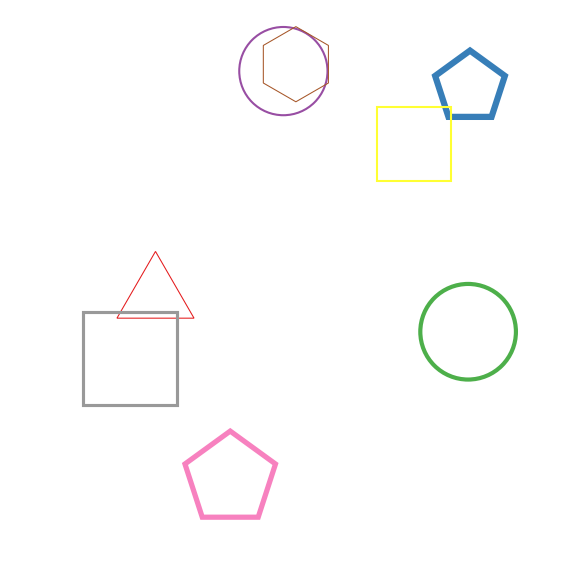[{"shape": "triangle", "thickness": 0.5, "radius": 0.39, "center": [0.269, 0.487]}, {"shape": "pentagon", "thickness": 3, "radius": 0.32, "center": [0.814, 0.848]}, {"shape": "circle", "thickness": 2, "radius": 0.41, "center": [0.811, 0.425]}, {"shape": "circle", "thickness": 1, "radius": 0.38, "center": [0.491, 0.876]}, {"shape": "square", "thickness": 1, "radius": 0.32, "center": [0.717, 0.749]}, {"shape": "hexagon", "thickness": 0.5, "radius": 0.33, "center": [0.512, 0.888]}, {"shape": "pentagon", "thickness": 2.5, "radius": 0.41, "center": [0.399, 0.17]}, {"shape": "square", "thickness": 1.5, "radius": 0.4, "center": [0.225, 0.378]}]